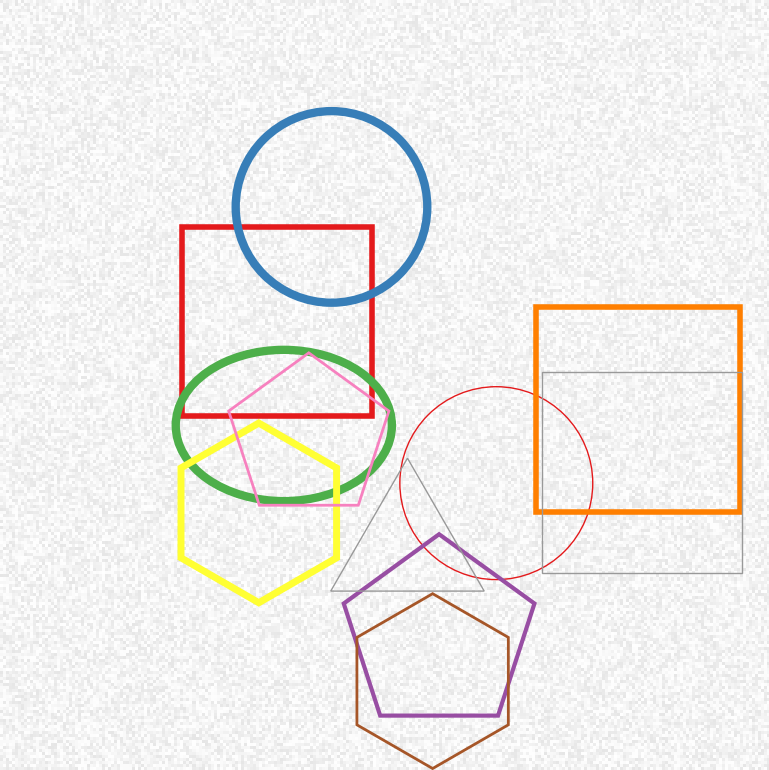[{"shape": "circle", "thickness": 0.5, "radius": 0.63, "center": [0.645, 0.373]}, {"shape": "square", "thickness": 2, "radius": 0.61, "center": [0.36, 0.583]}, {"shape": "circle", "thickness": 3, "radius": 0.62, "center": [0.431, 0.731]}, {"shape": "oval", "thickness": 3, "radius": 0.7, "center": [0.369, 0.447]}, {"shape": "pentagon", "thickness": 1.5, "radius": 0.65, "center": [0.57, 0.176]}, {"shape": "square", "thickness": 2, "radius": 0.66, "center": [0.828, 0.468]}, {"shape": "hexagon", "thickness": 2.5, "radius": 0.58, "center": [0.336, 0.334]}, {"shape": "hexagon", "thickness": 1, "radius": 0.57, "center": [0.562, 0.115]}, {"shape": "pentagon", "thickness": 1, "radius": 0.55, "center": [0.401, 0.432]}, {"shape": "triangle", "thickness": 0.5, "radius": 0.58, "center": [0.529, 0.29]}, {"shape": "square", "thickness": 0.5, "radius": 0.65, "center": [0.833, 0.386]}]